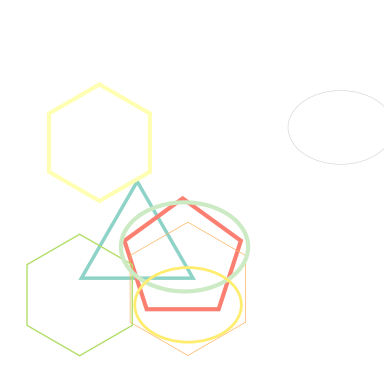[{"shape": "triangle", "thickness": 2.5, "radius": 0.84, "center": [0.356, 0.361]}, {"shape": "hexagon", "thickness": 3, "radius": 0.76, "center": [0.258, 0.629]}, {"shape": "pentagon", "thickness": 3, "radius": 0.8, "center": [0.474, 0.325]}, {"shape": "hexagon", "thickness": 0.5, "radius": 0.87, "center": [0.488, 0.25]}, {"shape": "hexagon", "thickness": 1, "radius": 0.79, "center": [0.207, 0.234]}, {"shape": "oval", "thickness": 0.5, "radius": 0.68, "center": [0.885, 0.669]}, {"shape": "oval", "thickness": 3, "radius": 0.83, "center": [0.479, 0.359]}, {"shape": "oval", "thickness": 2, "radius": 0.69, "center": [0.488, 0.208]}]